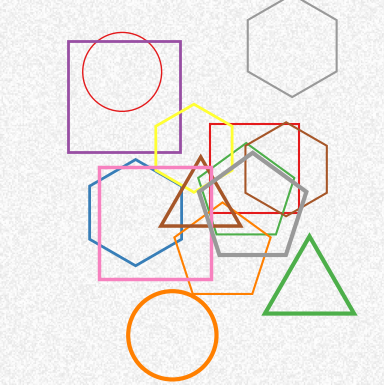[{"shape": "square", "thickness": 1.5, "radius": 0.58, "center": [0.661, 0.562]}, {"shape": "circle", "thickness": 1, "radius": 0.51, "center": [0.317, 0.813]}, {"shape": "hexagon", "thickness": 2, "radius": 0.69, "center": [0.352, 0.448]}, {"shape": "pentagon", "thickness": 1.5, "radius": 0.66, "center": [0.64, 0.497]}, {"shape": "triangle", "thickness": 3, "radius": 0.67, "center": [0.804, 0.252]}, {"shape": "square", "thickness": 2, "radius": 0.72, "center": [0.322, 0.749]}, {"shape": "circle", "thickness": 3, "radius": 0.57, "center": [0.448, 0.129]}, {"shape": "pentagon", "thickness": 1.5, "radius": 0.66, "center": [0.578, 0.343]}, {"shape": "hexagon", "thickness": 2, "radius": 0.57, "center": [0.504, 0.615]}, {"shape": "triangle", "thickness": 2.5, "radius": 0.6, "center": [0.521, 0.473]}, {"shape": "hexagon", "thickness": 1.5, "radius": 0.61, "center": [0.743, 0.56]}, {"shape": "square", "thickness": 2.5, "radius": 0.73, "center": [0.404, 0.42]}, {"shape": "pentagon", "thickness": 3, "radius": 0.73, "center": [0.656, 0.456]}, {"shape": "hexagon", "thickness": 1.5, "radius": 0.67, "center": [0.759, 0.881]}]